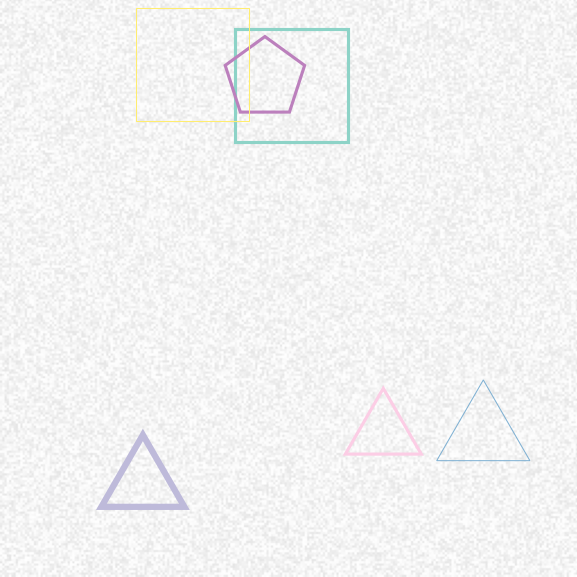[{"shape": "square", "thickness": 1.5, "radius": 0.49, "center": [0.505, 0.851]}, {"shape": "triangle", "thickness": 3, "radius": 0.42, "center": [0.247, 0.163]}, {"shape": "triangle", "thickness": 0.5, "radius": 0.47, "center": [0.837, 0.248]}, {"shape": "triangle", "thickness": 1.5, "radius": 0.38, "center": [0.664, 0.251]}, {"shape": "pentagon", "thickness": 1.5, "radius": 0.36, "center": [0.459, 0.864]}, {"shape": "square", "thickness": 0.5, "radius": 0.49, "center": [0.333, 0.887]}]